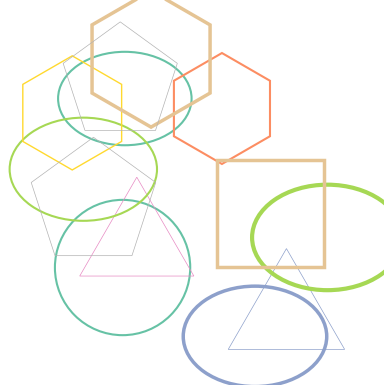[{"shape": "oval", "thickness": 1.5, "radius": 0.87, "center": [0.324, 0.744]}, {"shape": "circle", "thickness": 1.5, "radius": 0.88, "center": [0.318, 0.305]}, {"shape": "hexagon", "thickness": 1.5, "radius": 0.72, "center": [0.576, 0.718]}, {"shape": "oval", "thickness": 2.5, "radius": 0.93, "center": [0.662, 0.126]}, {"shape": "triangle", "thickness": 0.5, "radius": 0.87, "center": [0.744, 0.18]}, {"shape": "triangle", "thickness": 0.5, "radius": 0.86, "center": [0.355, 0.369]}, {"shape": "oval", "thickness": 3, "radius": 0.98, "center": [0.85, 0.383]}, {"shape": "oval", "thickness": 1.5, "radius": 0.96, "center": [0.216, 0.56]}, {"shape": "hexagon", "thickness": 1, "radius": 0.74, "center": [0.188, 0.707]}, {"shape": "square", "thickness": 2.5, "radius": 0.7, "center": [0.703, 0.446]}, {"shape": "hexagon", "thickness": 2.5, "radius": 0.88, "center": [0.392, 0.847]}, {"shape": "pentagon", "thickness": 0.5, "radius": 0.85, "center": [0.243, 0.473]}, {"shape": "pentagon", "thickness": 0.5, "radius": 0.78, "center": [0.312, 0.787]}]